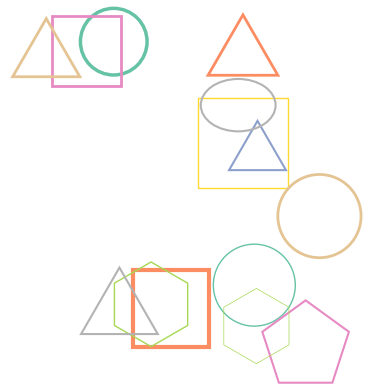[{"shape": "circle", "thickness": 2.5, "radius": 0.43, "center": [0.295, 0.892]}, {"shape": "circle", "thickness": 1, "radius": 0.53, "center": [0.661, 0.259]}, {"shape": "triangle", "thickness": 2, "radius": 0.52, "center": [0.631, 0.857]}, {"shape": "square", "thickness": 3, "radius": 0.5, "center": [0.444, 0.199]}, {"shape": "triangle", "thickness": 1.5, "radius": 0.43, "center": [0.669, 0.601]}, {"shape": "square", "thickness": 2, "radius": 0.45, "center": [0.225, 0.868]}, {"shape": "pentagon", "thickness": 1.5, "radius": 0.59, "center": [0.794, 0.102]}, {"shape": "hexagon", "thickness": 1, "radius": 0.55, "center": [0.392, 0.21]}, {"shape": "hexagon", "thickness": 0.5, "radius": 0.49, "center": [0.666, 0.153]}, {"shape": "square", "thickness": 1, "radius": 0.58, "center": [0.632, 0.629]}, {"shape": "triangle", "thickness": 2, "radius": 0.5, "center": [0.12, 0.851]}, {"shape": "circle", "thickness": 2, "radius": 0.54, "center": [0.83, 0.439]}, {"shape": "triangle", "thickness": 1.5, "radius": 0.58, "center": [0.31, 0.19]}, {"shape": "oval", "thickness": 1.5, "radius": 0.49, "center": [0.619, 0.727]}]